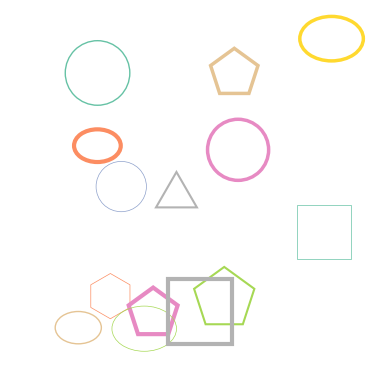[{"shape": "circle", "thickness": 1, "radius": 0.42, "center": [0.253, 0.81]}, {"shape": "square", "thickness": 0.5, "radius": 0.35, "center": [0.842, 0.397]}, {"shape": "oval", "thickness": 3, "radius": 0.3, "center": [0.253, 0.622]}, {"shape": "hexagon", "thickness": 0.5, "radius": 0.29, "center": [0.287, 0.231]}, {"shape": "circle", "thickness": 0.5, "radius": 0.33, "center": [0.315, 0.515]}, {"shape": "pentagon", "thickness": 3, "radius": 0.33, "center": [0.398, 0.186]}, {"shape": "circle", "thickness": 2.5, "radius": 0.4, "center": [0.618, 0.611]}, {"shape": "pentagon", "thickness": 1.5, "radius": 0.41, "center": [0.582, 0.224]}, {"shape": "oval", "thickness": 0.5, "radius": 0.42, "center": [0.375, 0.146]}, {"shape": "oval", "thickness": 2.5, "radius": 0.41, "center": [0.861, 0.9]}, {"shape": "oval", "thickness": 1, "radius": 0.3, "center": [0.203, 0.149]}, {"shape": "pentagon", "thickness": 2.5, "radius": 0.32, "center": [0.609, 0.81]}, {"shape": "triangle", "thickness": 1.5, "radius": 0.31, "center": [0.458, 0.492]}, {"shape": "square", "thickness": 3, "radius": 0.42, "center": [0.52, 0.192]}]